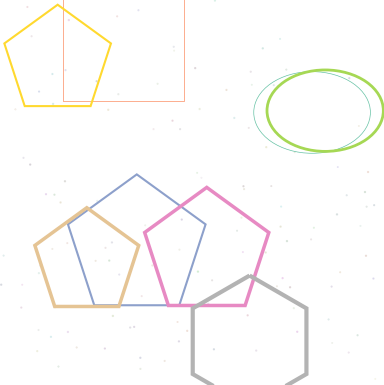[{"shape": "oval", "thickness": 0.5, "radius": 0.76, "center": [0.811, 0.708]}, {"shape": "square", "thickness": 0.5, "radius": 0.79, "center": [0.321, 0.895]}, {"shape": "pentagon", "thickness": 1.5, "radius": 0.94, "center": [0.355, 0.359]}, {"shape": "pentagon", "thickness": 2.5, "radius": 0.85, "center": [0.537, 0.344]}, {"shape": "oval", "thickness": 2, "radius": 0.76, "center": [0.845, 0.713]}, {"shape": "pentagon", "thickness": 1.5, "radius": 0.73, "center": [0.15, 0.842]}, {"shape": "pentagon", "thickness": 2.5, "radius": 0.71, "center": [0.225, 0.319]}, {"shape": "hexagon", "thickness": 3, "radius": 0.85, "center": [0.648, 0.114]}]